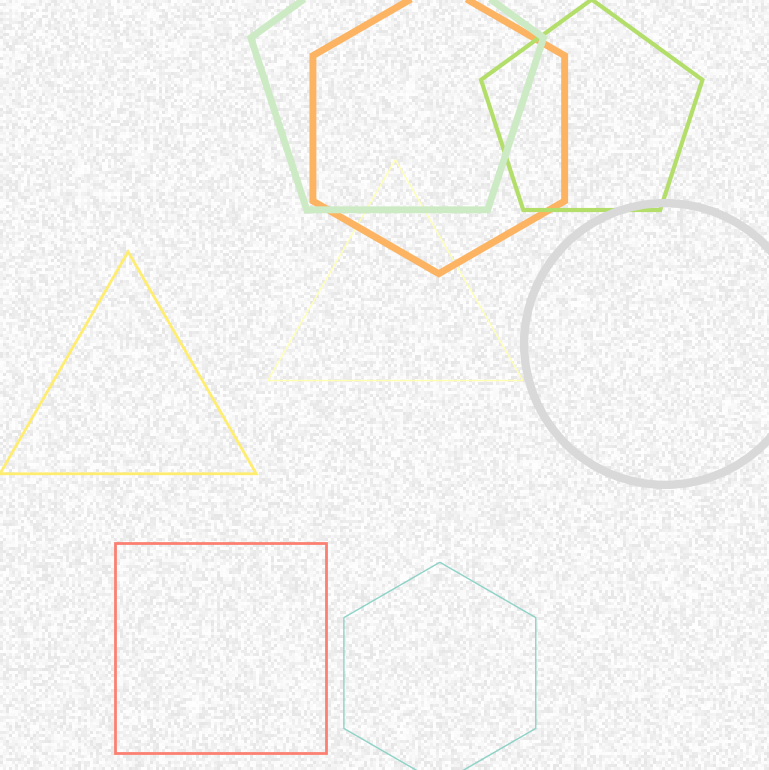[{"shape": "hexagon", "thickness": 0.5, "radius": 0.72, "center": [0.571, 0.126]}, {"shape": "triangle", "thickness": 0.5, "radius": 0.96, "center": [0.513, 0.601]}, {"shape": "square", "thickness": 1, "radius": 0.68, "center": [0.286, 0.158]}, {"shape": "hexagon", "thickness": 2.5, "radius": 0.94, "center": [0.57, 0.833]}, {"shape": "pentagon", "thickness": 1.5, "radius": 0.76, "center": [0.768, 0.85]}, {"shape": "circle", "thickness": 3, "radius": 0.91, "center": [0.864, 0.553]}, {"shape": "pentagon", "thickness": 2.5, "radius": 1.0, "center": [0.516, 0.889]}, {"shape": "triangle", "thickness": 1, "radius": 0.96, "center": [0.166, 0.481]}]